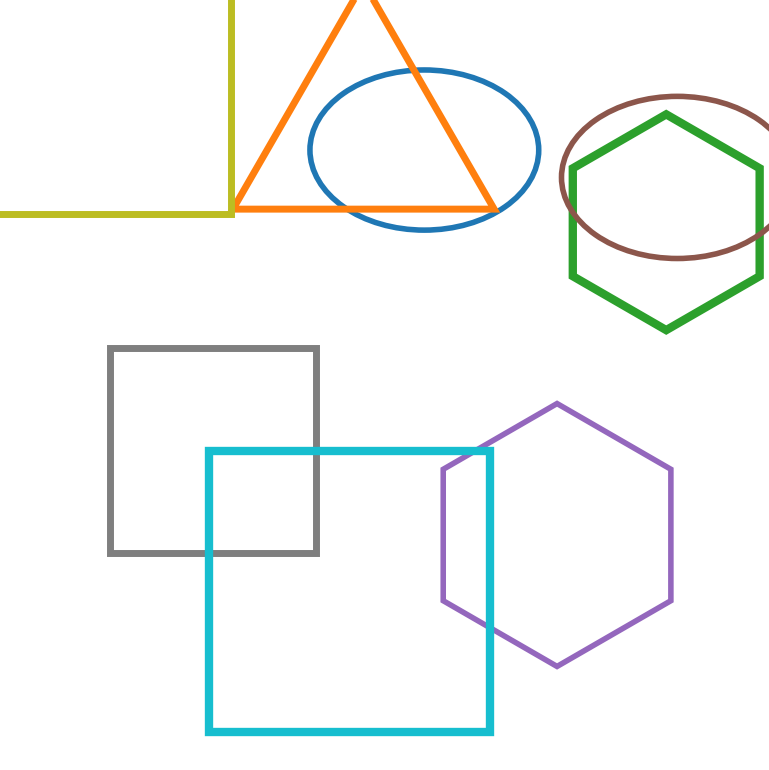[{"shape": "oval", "thickness": 2, "radius": 0.74, "center": [0.551, 0.805]}, {"shape": "triangle", "thickness": 2.5, "radius": 0.98, "center": [0.472, 0.826]}, {"shape": "hexagon", "thickness": 3, "radius": 0.7, "center": [0.865, 0.711]}, {"shape": "hexagon", "thickness": 2, "radius": 0.85, "center": [0.723, 0.305]}, {"shape": "oval", "thickness": 2, "radius": 0.75, "center": [0.88, 0.77]}, {"shape": "square", "thickness": 2.5, "radius": 0.67, "center": [0.277, 0.415]}, {"shape": "square", "thickness": 2.5, "radius": 0.77, "center": [0.146, 0.877]}, {"shape": "square", "thickness": 3, "radius": 0.91, "center": [0.453, 0.232]}]